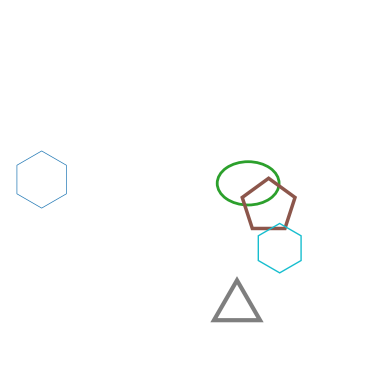[{"shape": "hexagon", "thickness": 0.5, "radius": 0.37, "center": [0.108, 0.534]}, {"shape": "oval", "thickness": 2, "radius": 0.4, "center": [0.645, 0.524]}, {"shape": "pentagon", "thickness": 2.5, "radius": 0.36, "center": [0.698, 0.465]}, {"shape": "triangle", "thickness": 3, "radius": 0.35, "center": [0.616, 0.203]}, {"shape": "hexagon", "thickness": 1, "radius": 0.32, "center": [0.726, 0.355]}]